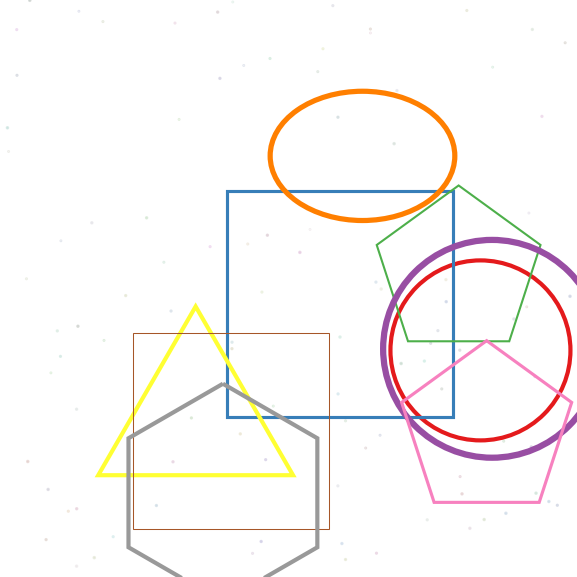[{"shape": "circle", "thickness": 2, "radius": 0.78, "center": [0.832, 0.392]}, {"shape": "square", "thickness": 1.5, "radius": 0.98, "center": [0.588, 0.472]}, {"shape": "pentagon", "thickness": 1, "radius": 0.75, "center": [0.794, 0.529]}, {"shape": "circle", "thickness": 3, "radius": 0.94, "center": [0.852, 0.395]}, {"shape": "oval", "thickness": 2.5, "radius": 0.8, "center": [0.628, 0.729]}, {"shape": "triangle", "thickness": 2, "radius": 0.97, "center": [0.339, 0.274]}, {"shape": "square", "thickness": 0.5, "radius": 0.85, "center": [0.4, 0.253]}, {"shape": "pentagon", "thickness": 1.5, "radius": 0.77, "center": [0.843, 0.254]}, {"shape": "hexagon", "thickness": 2, "radius": 0.94, "center": [0.386, 0.146]}]